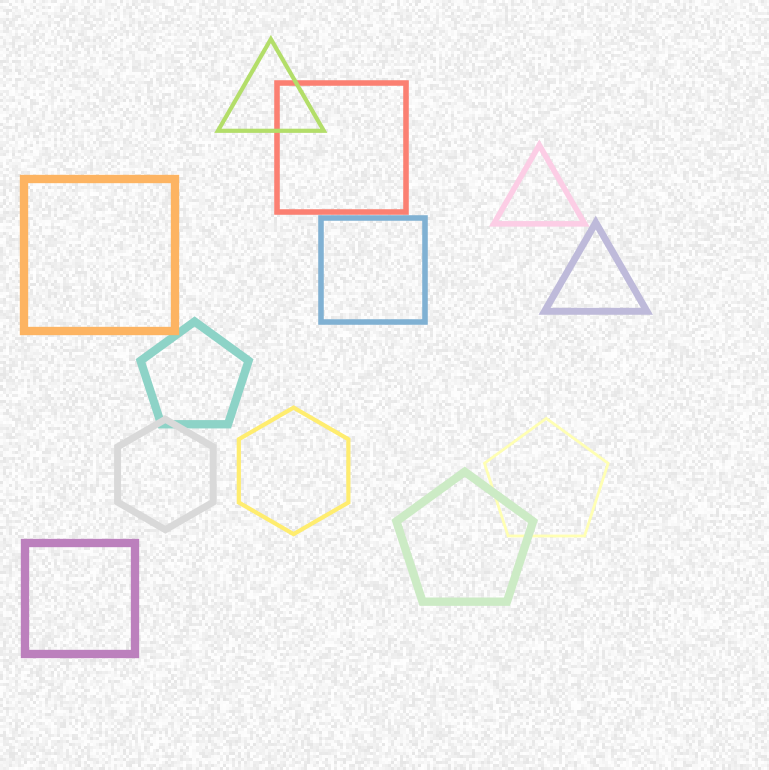[{"shape": "pentagon", "thickness": 3, "radius": 0.37, "center": [0.253, 0.509]}, {"shape": "pentagon", "thickness": 1, "radius": 0.42, "center": [0.709, 0.372]}, {"shape": "triangle", "thickness": 2.5, "radius": 0.38, "center": [0.774, 0.634]}, {"shape": "square", "thickness": 2, "radius": 0.42, "center": [0.443, 0.809]}, {"shape": "square", "thickness": 2, "radius": 0.34, "center": [0.485, 0.649]}, {"shape": "square", "thickness": 3, "radius": 0.49, "center": [0.129, 0.669]}, {"shape": "triangle", "thickness": 1.5, "radius": 0.4, "center": [0.352, 0.87]}, {"shape": "triangle", "thickness": 2, "radius": 0.34, "center": [0.7, 0.743]}, {"shape": "hexagon", "thickness": 2.5, "radius": 0.36, "center": [0.215, 0.384]}, {"shape": "square", "thickness": 3, "radius": 0.36, "center": [0.104, 0.223]}, {"shape": "pentagon", "thickness": 3, "radius": 0.47, "center": [0.604, 0.294]}, {"shape": "hexagon", "thickness": 1.5, "radius": 0.41, "center": [0.381, 0.388]}]